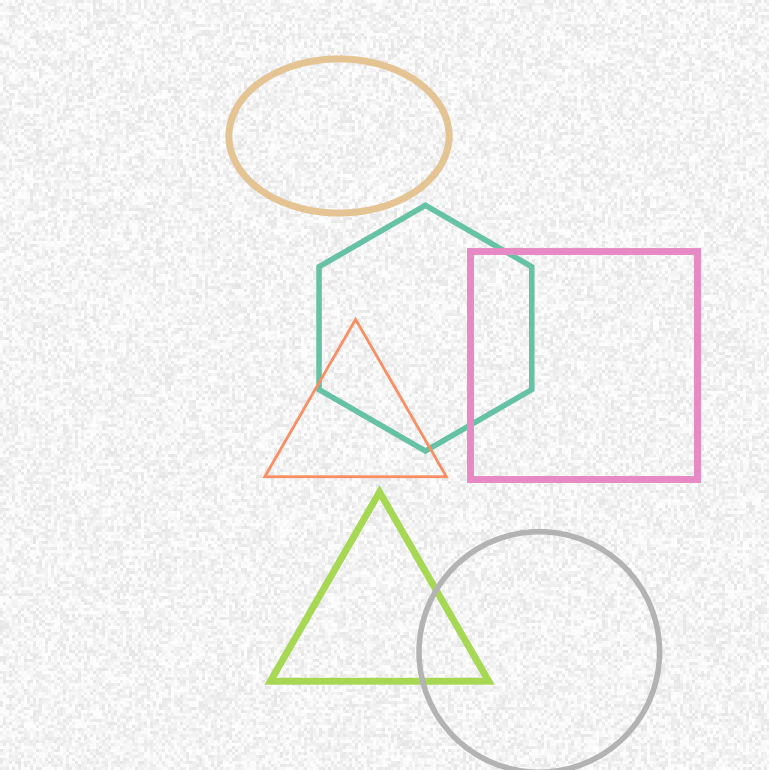[{"shape": "hexagon", "thickness": 2, "radius": 0.8, "center": [0.552, 0.574]}, {"shape": "triangle", "thickness": 1, "radius": 0.68, "center": [0.462, 0.449]}, {"shape": "square", "thickness": 2.5, "radius": 0.74, "center": [0.758, 0.526]}, {"shape": "triangle", "thickness": 2.5, "radius": 0.82, "center": [0.493, 0.197]}, {"shape": "oval", "thickness": 2.5, "radius": 0.71, "center": [0.44, 0.823]}, {"shape": "circle", "thickness": 2, "radius": 0.78, "center": [0.7, 0.153]}]